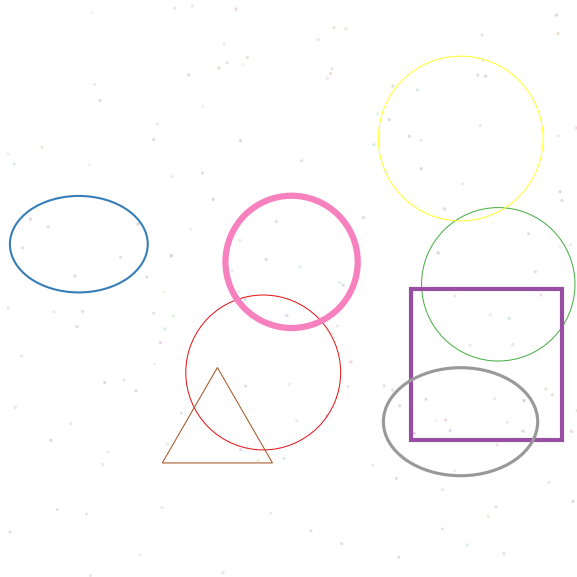[{"shape": "circle", "thickness": 0.5, "radius": 0.67, "center": [0.456, 0.354]}, {"shape": "oval", "thickness": 1, "radius": 0.6, "center": [0.137, 0.576]}, {"shape": "circle", "thickness": 0.5, "radius": 0.66, "center": [0.863, 0.507]}, {"shape": "square", "thickness": 2, "radius": 0.65, "center": [0.842, 0.368]}, {"shape": "circle", "thickness": 0.5, "radius": 0.71, "center": [0.798, 0.759]}, {"shape": "triangle", "thickness": 0.5, "radius": 0.55, "center": [0.376, 0.253]}, {"shape": "circle", "thickness": 3, "radius": 0.57, "center": [0.505, 0.546]}, {"shape": "oval", "thickness": 1.5, "radius": 0.67, "center": [0.797, 0.269]}]